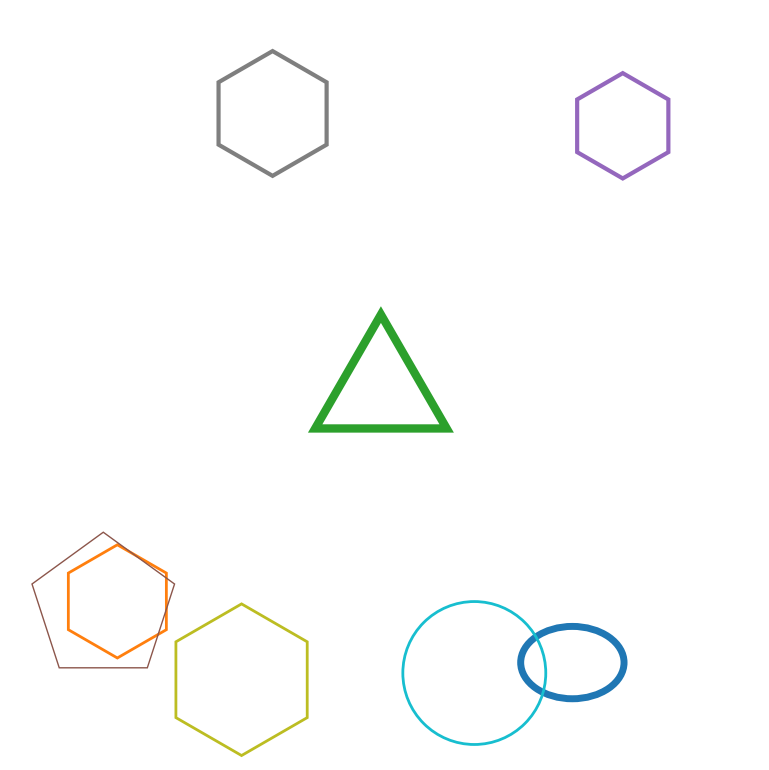[{"shape": "oval", "thickness": 2.5, "radius": 0.34, "center": [0.743, 0.14]}, {"shape": "hexagon", "thickness": 1, "radius": 0.37, "center": [0.152, 0.219]}, {"shape": "triangle", "thickness": 3, "radius": 0.49, "center": [0.495, 0.493]}, {"shape": "hexagon", "thickness": 1.5, "radius": 0.34, "center": [0.809, 0.837]}, {"shape": "pentagon", "thickness": 0.5, "radius": 0.49, "center": [0.134, 0.211]}, {"shape": "hexagon", "thickness": 1.5, "radius": 0.41, "center": [0.354, 0.853]}, {"shape": "hexagon", "thickness": 1, "radius": 0.49, "center": [0.314, 0.117]}, {"shape": "circle", "thickness": 1, "radius": 0.46, "center": [0.616, 0.126]}]